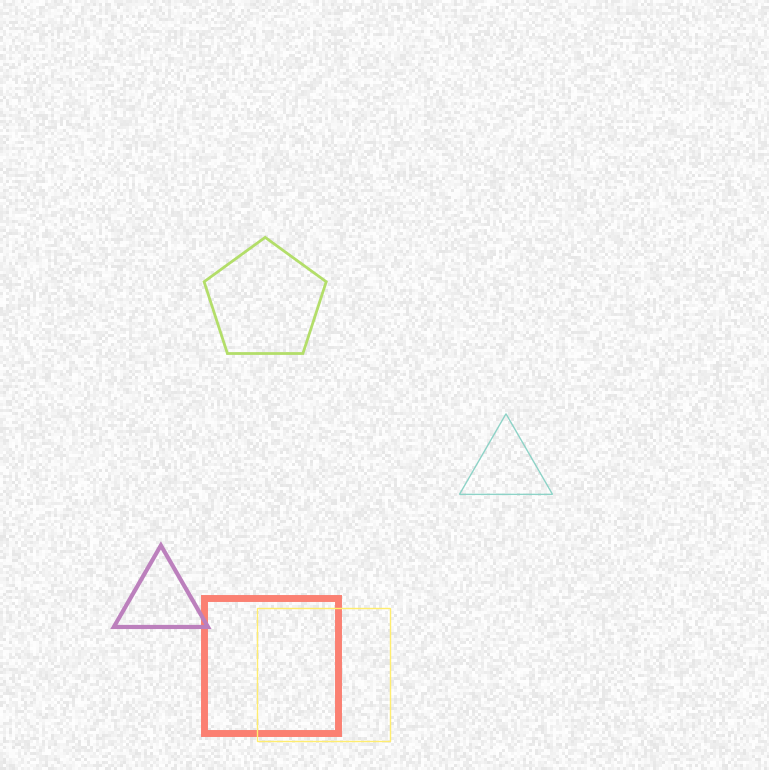[{"shape": "triangle", "thickness": 0.5, "radius": 0.35, "center": [0.657, 0.393]}, {"shape": "square", "thickness": 2.5, "radius": 0.44, "center": [0.352, 0.136]}, {"shape": "pentagon", "thickness": 1, "radius": 0.42, "center": [0.344, 0.608]}, {"shape": "triangle", "thickness": 1.5, "radius": 0.35, "center": [0.209, 0.221]}, {"shape": "square", "thickness": 0.5, "radius": 0.43, "center": [0.42, 0.124]}]